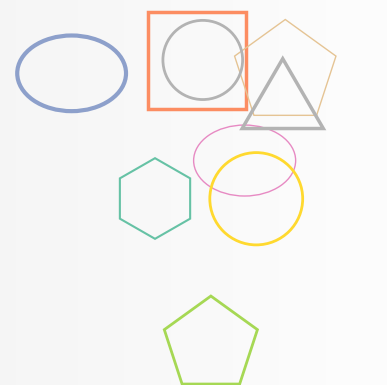[{"shape": "hexagon", "thickness": 1.5, "radius": 0.52, "center": [0.4, 0.484]}, {"shape": "square", "thickness": 2.5, "radius": 0.63, "center": [0.508, 0.843]}, {"shape": "oval", "thickness": 3, "radius": 0.7, "center": [0.185, 0.81]}, {"shape": "oval", "thickness": 1, "radius": 0.66, "center": [0.631, 0.583]}, {"shape": "pentagon", "thickness": 2, "radius": 0.63, "center": [0.544, 0.105]}, {"shape": "circle", "thickness": 2, "radius": 0.6, "center": [0.661, 0.484]}, {"shape": "pentagon", "thickness": 1, "radius": 0.69, "center": [0.736, 0.812]}, {"shape": "circle", "thickness": 2, "radius": 0.51, "center": [0.523, 0.844]}, {"shape": "triangle", "thickness": 2.5, "radius": 0.6, "center": [0.73, 0.727]}]